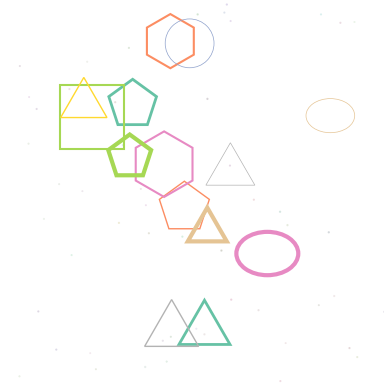[{"shape": "pentagon", "thickness": 2, "radius": 0.33, "center": [0.345, 0.729]}, {"shape": "triangle", "thickness": 2, "radius": 0.38, "center": [0.531, 0.144]}, {"shape": "hexagon", "thickness": 1.5, "radius": 0.35, "center": [0.442, 0.893]}, {"shape": "pentagon", "thickness": 1, "radius": 0.34, "center": [0.479, 0.461]}, {"shape": "circle", "thickness": 0.5, "radius": 0.32, "center": [0.492, 0.887]}, {"shape": "hexagon", "thickness": 1.5, "radius": 0.43, "center": [0.426, 0.574]}, {"shape": "oval", "thickness": 3, "radius": 0.4, "center": [0.694, 0.341]}, {"shape": "square", "thickness": 1.5, "radius": 0.41, "center": [0.239, 0.696]}, {"shape": "pentagon", "thickness": 3, "radius": 0.29, "center": [0.337, 0.592]}, {"shape": "triangle", "thickness": 1, "radius": 0.35, "center": [0.218, 0.729]}, {"shape": "oval", "thickness": 0.5, "radius": 0.32, "center": [0.858, 0.7]}, {"shape": "triangle", "thickness": 3, "radius": 0.29, "center": [0.538, 0.402]}, {"shape": "triangle", "thickness": 0.5, "radius": 0.37, "center": [0.598, 0.556]}, {"shape": "triangle", "thickness": 1, "radius": 0.4, "center": [0.446, 0.141]}]